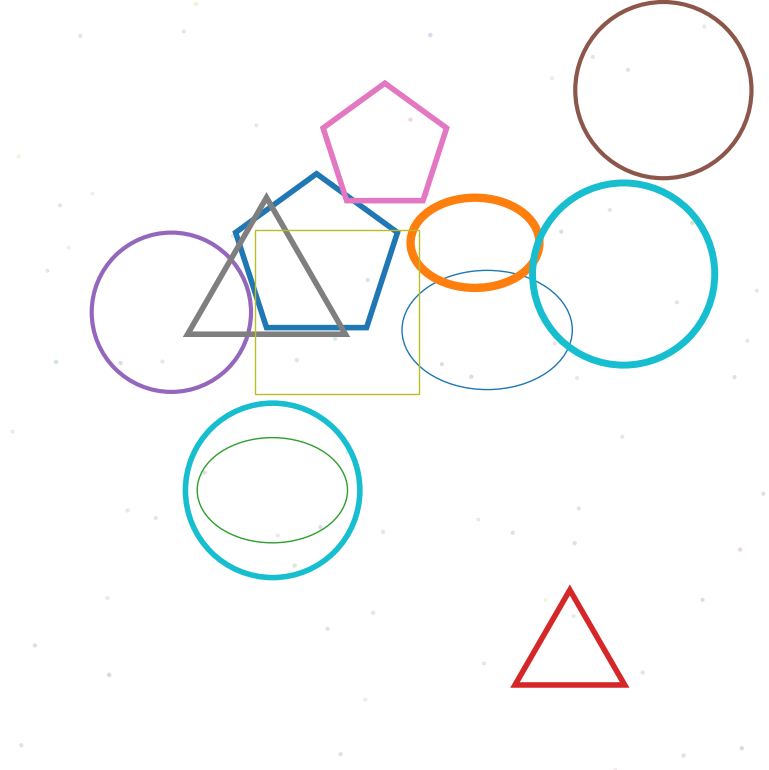[{"shape": "pentagon", "thickness": 2, "radius": 0.55, "center": [0.411, 0.664]}, {"shape": "oval", "thickness": 0.5, "radius": 0.55, "center": [0.633, 0.571]}, {"shape": "oval", "thickness": 3, "radius": 0.42, "center": [0.617, 0.685]}, {"shape": "oval", "thickness": 0.5, "radius": 0.49, "center": [0.354, 0.363]}, {"shape": "triangle", "thickness": 2, "radius": 0.41, "center": [0.74, 0.152]}, {"shape": "circle", "thickness": 1.5, "radius": 0.52, "center": [0.223, 0.594]}, {"shape": "circle", "thickness": 1.5, "radius": 0.57, "center": [0.862, 0.883]}, {"shape": "pentagon", "thickness": 2, "radius": 0.42, "center": [0.5, 0.808]}, {"shape": "triangle", "thickness": 2, "radius": 0.59, "center": [0.346, 0.625]}, {"shape": "square", "thickness": 0.5, "radius": 0.53, "center": [0.438, 0.595]}, {"shape": "circle", "thickness": 2, "radius": 0.57, "center": [0.354, 0.363]}, {"shape": "circle", "thickness": 2.5, "radius": 0.59, "center": [0.81, 0.644]}]